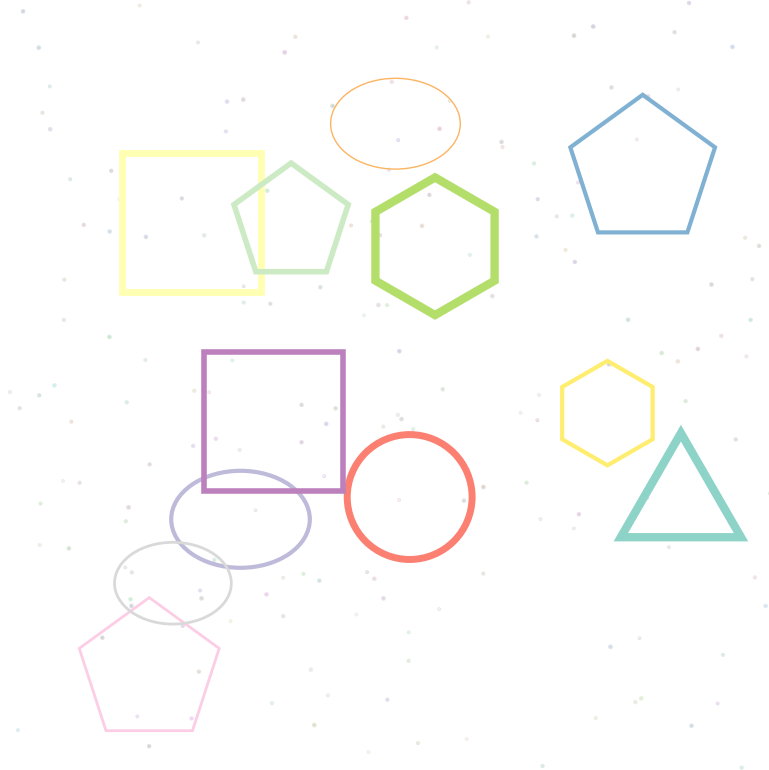[{"shape": "triangle", "thickness": 3, "radius": 0.45, "center": [0.884, 0.347]}, {"shape": "square", "thickness": 2.5, "radius": 0.45, "center": [0.249, 0.711]}, {"shape": "oval", "thickness": 1.5, "radius": 0.45, "center": [0.312, 0.326]}, {"shape": "circle", "thickness": 2.5, "radius": 0.41, "center": [0.532, 0.355]}, {"shape": "pentagon", "thickness": 1.5, "radius": 0.49, "center": [0.835, 0.778]}, {"shape": "oval", "thickness": 0.5, "radius": 0.42, "center": [0.514, 0.839]}, {"shape": "hexagon", "thickness": 3, "radius": 0.45, "center": [0.565, 0.68]}, {"shape": "pentagon", "thickness": 1, "radius": 0.48, "center": [0.194, 0.128]}, {"shape": "oval", "thickness": 1, "radius": 0.38, "center": [0.225, 0.243]}, {"shape": "square", "thickness": 2, "radius": 0.45, "center": [0.355, 0.453]}, {"shape": "pentagon", "thickness": 2, "radius": 0.39, "center": [0.378, 0.71]}, {"shape": "hexagon", "thickness": 1.5, "radius": 0.34, "center": [0.789, 0.463]}]